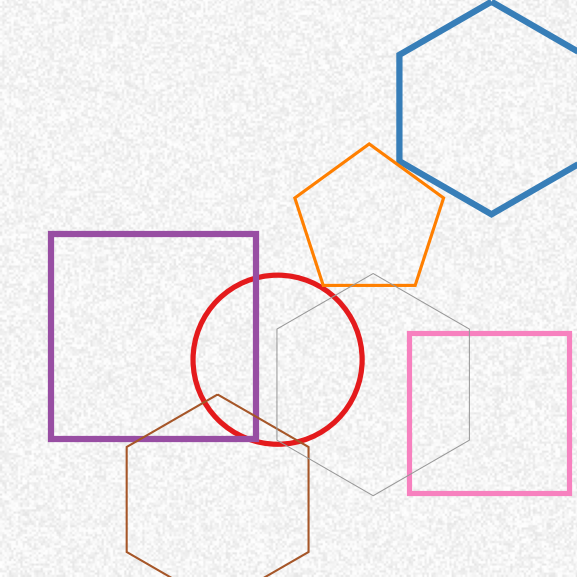[{"shape": "circle", "thickness": 2.5, "radius": 0.73, "center": [0.481, 0.376]}, {"shape": "hexagon", "thickness": 3, "radius": 0.92, "center": [0.851, 0.812]}, {"shape": "square", "thickness": 3, "radius": 0.88, "center": [0.266, 0.417]}, {"shape": "pentagon", "thickness": 1.5, "radius": 0.68, "center": [0.639, 0.614]}, {"shape": "hexagon", "thickness": 1, "radius": 0.91, "center": [0.377, 0.134]}, {"shape": "square", "thickness": 2.5, "radius": 0.69, "center": [0.847, 0.284]}, {"shape": "hexagon", "thickness": 0.5, "radius": 0.96, "center": [0.646, 0.333]}]